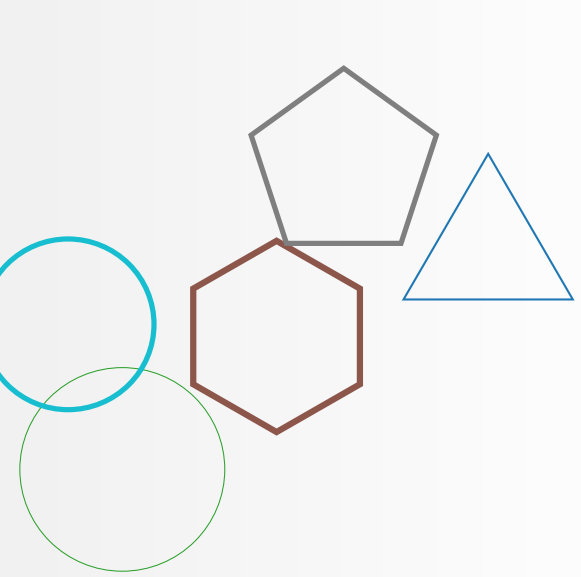[{"shape": "triangle", "thickness": 1, "radius": 0.84, "center": [0.84, 0.565]}, {"shape": "circle", "thickness": 0.5, "radius": 0.88, "center": [0.21, 0.186]}, {"shape": "hexagon", "thickness": 3, "radius": 0.83, "center": [0.476, 0.417]}, {"shape": "pentagon", "thickness": 2.5, "radius": 0.84, "center": [0.591, 0.713]}, {"shape": "circle", "thickness": 2.5, "radius": 0.74, "center": [0.117, 0.438]}]